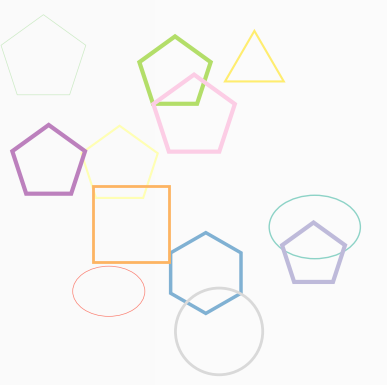[{"shape": "oval", "thickness": 1, "radius": 0.59, "center": [0.812, 0.41]}, {"shape": "pentagon", "thickness": 1.5, "radius": 0.52, "center": [0.309, 0.57]}, {"shape": "pentagon", "thickness": 3, "radius": 0.43, "center": [0.809, 0.337]}, {"shape": "oval", "thickness": 0.5, "radius": 0.47, "center": [0.281, 0.243]}, {"shape": "hexagon", "thickness": 2.5, "radius": 0.52, "center": [0.531, 0.291]}, {"shape": "square", "thickness": 2, "radius": 0.49, "center": [0.338, 0.419]}, {"shape": "pentagon", "thickness": 3, "radius": 0.48, "center": [0.452, 0.809]}, {"shape": "pentagon", "thickness": 3, "radius": 0.55, "center": [0.501, 0.696]}, {"shape": "circle", "thickness": 2, "radius": 0.56, "center": [0.565, 0.139]}, {"shape": "pentagon", "thickness": 3, "radius": 0.49, "center": [0.126, 0.577]}, {"shape": "pentagon", "thickness": 0.5, "radius": 0.58, "center": [0.112, 0.847]}, {"shape": "triangle", "thickness": 1.5, "radius": 0.44, "center": [0.657, 0.832]}]